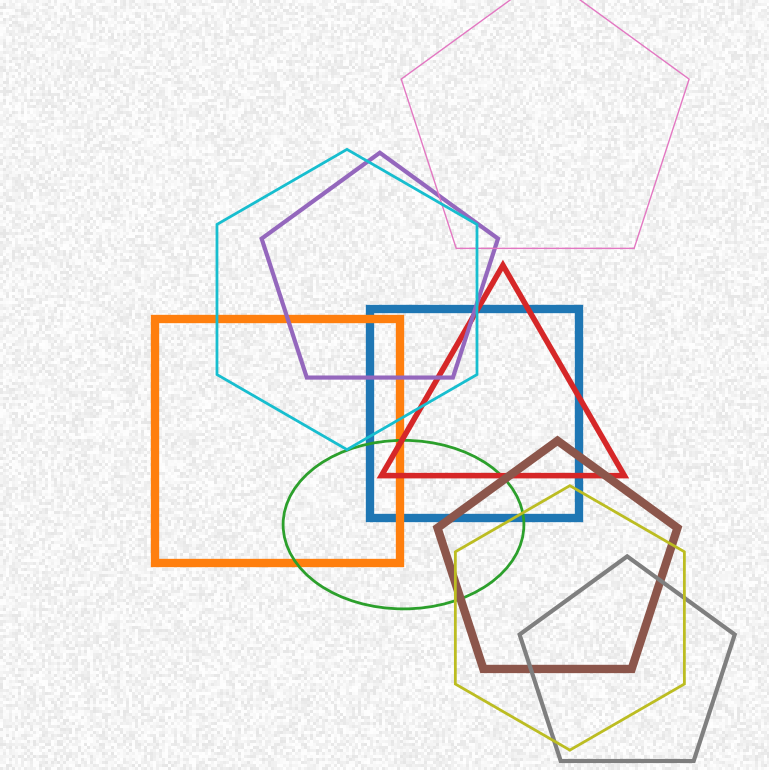[{"shape": "square", "thickness": 3, "radius": 0.68, "center": [0.616, 0.463]}, {"shape": "square", "thickness": 3, "radius": 0.79, "center": [0.36, 0.428]}, {"shape": "oval", "thickness": 1, "radius": 0.78, "center": [0.524, 0.319]}, {"shape": "triangle", "thickness": 2, "radius": 0.91, "center": [0.653, 0.473]}, {"shape": "pentagon", "thickness": 1.5, "radius": 0.81, "center": [0.493, 0.64]}, {"shape": "pentagon", "thickness": 3, "radius": 0.82, "center": [0.724, 0.264]}, {"shape": "pentagon", "thickness": 0.5, "radius": 0.98, "center": [0.708, 0.836]}, {"shape": "pentagon", "thickness": 1.5, "radius": 0.73, "center": [0.815, 0.131]}, {"shape": "hexagon", "thickness": 1, "radius": 0.86, "center": [0.74, 0.198]}, {"shape": "hexagon", "thickness": 1, "radius": 0.97, "center": [0.451, 0.611]}]